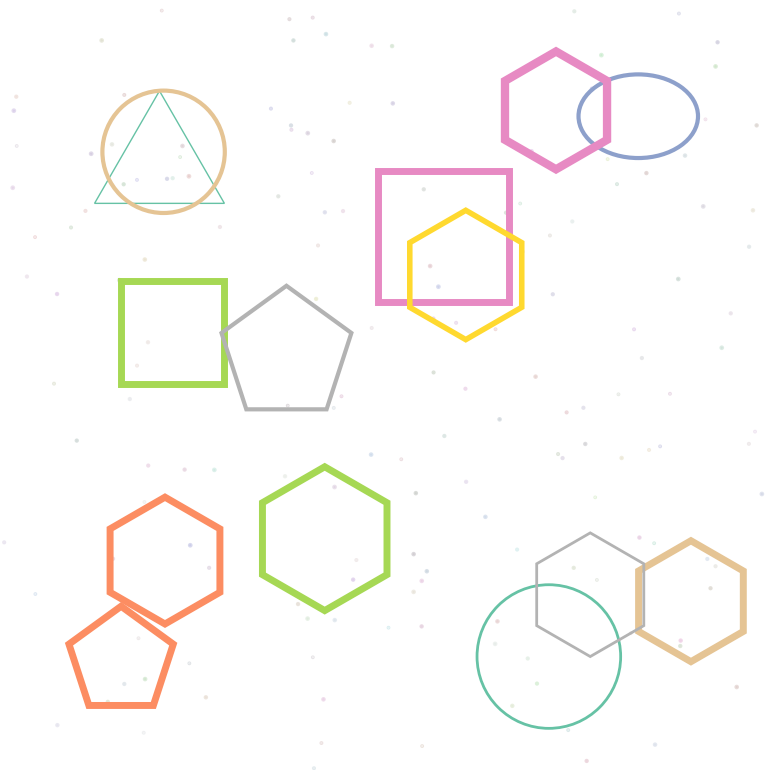[{"shape": "circle", "thickness": 1, "radius": 0.47, "center": [0.713, 0.147]}, {"shape": "triangle", "thickness": 0.5, "radius": 0.49, "center": [0.207, 0.785]}, {"shape": "hexagon", "thickness": 2.5, "radius": 0.41, "center": [0.214, 0.272]}, {"shape": "pentagon", "thickness": 2.5, "radius": 0.36, "center": [0.157, 0.141]}, {"shape": "oval", "thickness": 1.5, "radius": 0.39, "center": [0.829, 0.849]}, {"shape": "square", "thickness": 2.5, "radius": 0.43, "center": [0.576, 0.692]}, {"shape": "hexagon", "thickness": 3, "radius": 0.38, "center": [0.722, 0.857]}, {"shape": "square", "thickness": 2.5, "radius": 0.33, "center": [0.224, 0.568]}, {"shape": "hexagon", "thickness": 2.5, "radius": 0.47, "center": [0.422, 0.3]}, {"shape": "hexagon", "thickness": 2, "radius": 0.42, "center": [0.605, 0.643]}, {"shape": "hexagon", "thickness": 2.5, "radius": 0.39, "center": [0.897, 0.219]}, {"shape": "circle", "thickness": 1.5, "radius": 0.4, "center": [0.212, 0.803]}, {"shape": "pentagon", "thickness": 1.5, "radius": 0.44, "center": [0.372, 0.54]}, {"shape": "hexagon", "thickness": 1, "radius": 0.4, "center": [0.767, 0.228]}]